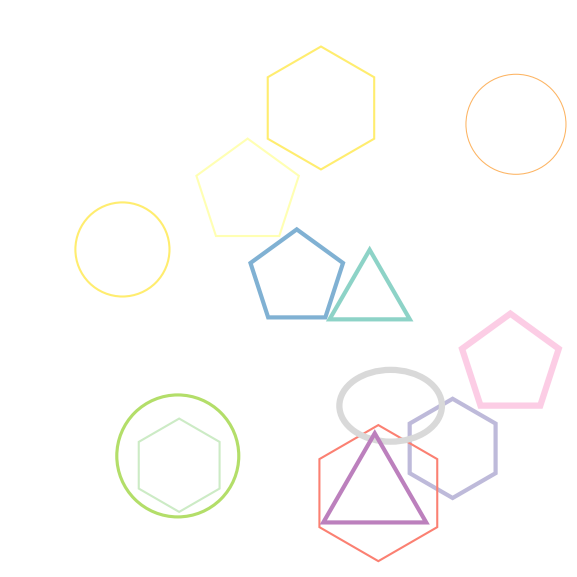[{"shape": "triangle", "thickness": 2, "radius": 0.4, "center": [0.64, 0.486]}, {"shape": "pentagon", "thickness": 1, "radius": 0.47, "center": [0.429, 0.666]}, {"shape": "hexagon", "thickness": 2, "radius": 0.43, "center": [0.784, 0.223]}, {"shape": "hexagon", "thickness": 1, "radius": 0.59, "center": [0.655, 0.145]}, {"shape": "pentagon", "thickness": 2, "radius": 0.42, "center": [0.514, 0.518]}, {"shape": "circle", "thickness": 0.5, "radius": 0.43, "center": [0.893, 0.784]}, {"shape": "circle", "thickness": 1.5, "radius": 0.53, "center": [0.308, 0.21]}, {"shape": "pentagon", "thickness": 3, "radius": 0.44, "center": [0.884, 0.368]}, {"shape": "oval", "thickness": 3, "radius": 0.44, "center": [0.676, 0.297]}, {"shape": "triangle", "thickness": 2, "radius": 0.51, "center": [0.649, 0.146]}, {"shape": "hexagon", "thickness": 1, "radius": 0.4, "center": [0.31, 0.194]}, {"shape": "circle", "thickness": 1, "radius": 0.41, "center": [0.212, 0.567]}, {"shape": "hexagon", "thickness": 1, "radius": 0.53, "center": [0.556, 0.812]}]